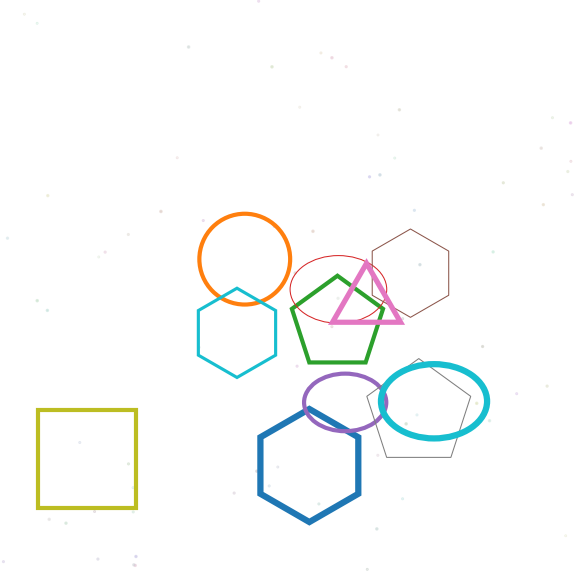[{"shape": "hexagon", "thickness": 3, "radius": 0.49, "center": [0.536, 0.193]}, {"shape": "circle", "thickness": 2, "radius": 0.39, "center": [0.424, 0.55]}, {"shape": "pentagon", "thickness": 2, "radius": 0.41, "center": [0.584, 0.439]}, {"shape": "oval", "thickness": 0.5, "radius": 0.42, "center": [0.586, 0.498]}, {"shape": "oval", "thickness": 2, "radius": 0.36, "center": [0.598, 0.302]}, {"shape": "hexagon", "thickness": 0.5, "radius": 0.38, "center": [0.711, 0.526]}, {"shape": "triangle", "thickness": 2.5, "radius": 0.34, "center": [0.635, 0.475]}, {"shape": "pentagon", "thickness": 0.5, "radius": 0.47, "center": [0.725, 0.284]}, {"shape": "square", "thickness": 2, "radius": 0.42, "center": [0.15, 0.204]}, {"shape": "hexagon", "thickness": 1.5, "radius": 0.39, "center": [0.41, 0.423]}, {"shape": "oval", "thickness": 3, "radius": 0.46, "center": [0.752, 0.304]}]